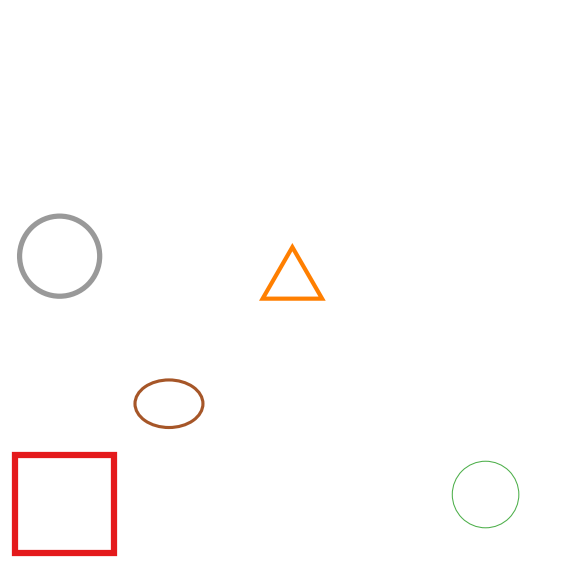[{"shape": "square", "thickness": 3, "radius": 0.43, "center": [0.111, 0.126]}, {"shape": "circle", "thickness": 0.5, "radius": 0.29, "center": [0.841, 0.143]}, {"shape": "triangle", "thickness": 2, "radius": 0.3, "center": [0.506, 0.512]}, {"shape": "oval", "thickness": 1.5, "radius": 0.29, "center": [0.293, 0.3]}, {"shape": "circle", "thickness": 2.5, "radius": 0.35, "center": [0.103, 0.556]}]